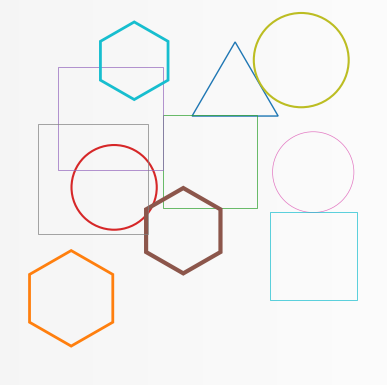[{"shape": "triangle", "thickness": 1, "radius": 0.64, "center": [0.607, 0.763]}, {"shape": "hexagon", "thickness": 2, "radius": 0.62, "center": [0.184, 0.225]}, {"shape": "square", "thickness": 0.5, "radius": 0.61, "center": [0.542, 0.581]}, {"shape": "circle", "thickness": 1.5, "radius": 0.55, "center": [0.295, 0.513]}, {"shape": "square", "thickness": 0.5, "radius": 0.67, "center": [0.285, 0.692]}, {"shape": "hexagon", "thickness": 3, "radius": 0.55, "center": [0.473, 0.401]}, {"shape": "circle", "thickness": 0.5, "radius": 0.52, "center": [0.808, 0.553]}, {"shape": "square", "thickness": 0.5, "radius": 0.71, "center": [0.239, 0.535]}, {"shape": "circle", "thickness": 1.5, "radius": 0.61, "center": [0.777, 0.844]}, {"shape": "square", "thickness": 0.5, "radius": 0.57, "center": [0.809, 0.335]}, {"shape": "hexagon", "thickness": 2, "radius": 0.5, "center": [0.346, 0.842]}]